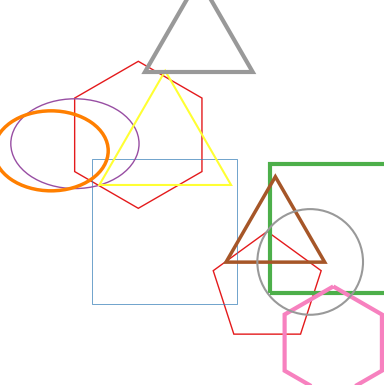[{"shape": "pentagon", "thickness": 1, "radius": 0.74, "center": [0.694, 0.251]}, {"shape": "hexagon", "thickness": 1, "radius": 0.95, "center": [0.359, 0.65]}, {"shape": "square", "thickness": 0.5, "radius": 0.94, "center": [0.427, 0.399]}, {"shape": "square", "thickness": 3, "radius": 0.84, "center": [0.87, 0.406]}, {"shape": "oval", "thickness": 1, "radius": 0.83, "center": [0.195, 0.627]}, {"shape": "oval", "thickness": 2.5, "radius": 0.74, "center": [0.133, 0.608]}, {"shape": "triangle", "thickness": 1.5, "radius": 0.99, "center": [0.429, 0.618]}, {"shape": "triangle", "thickness": 2.5, "radius": 0.74, "center": [0.715, 0.393]}, {"shape": "hexagon", "thickness": 3, "radius": 0.73, "center": [0.866, 0.11]}, {"shape": "circle", "thickness": 1.5, "radius": 0.69, "center": [0.806, 0.32]}, {"shape": "triangle", "thickness": 3, "radius": 0.81, "center": [0.516, 0.894]}]